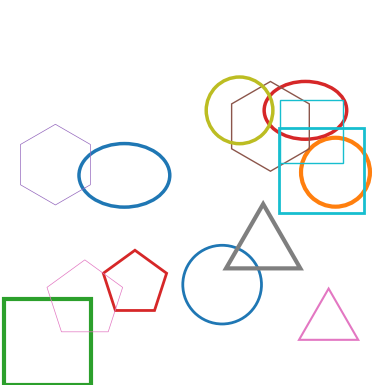[{"shape": "circle", "thickness": 2, "radius": 0.51, "center": [0.577, 0.261]}, {"shape": "oval", "thickness": 2.5, "radius": 0.59, "center": [0.323, 0.545]}, {"shape": "circle", "thickness": 3, "radius": 0.45, "center": [0.871, 0.553]}, {"shape": "square", "thickness": 3, "radius": 0.56, "center": [0.123, 0.112]}, {"shape": "oval", "thickness": 2.5, "radius": 0.54, "center": [0.793, 0.713]}, {"shape": "pentagon", "thickness": 2, "radius": 0.43, "center": [0.351, 0.264]}, {"shape": "hexagon", "thickness": 0.5, "radius": 0.52, "center": [0.144, 0.572]}, {"shape": "hexagon", "thickness": 1, "radius": 0.58, "center": [0.703, 0.672]}, {"shape": "triangle", "thickness": 1.5, "radius": 0.44, "center": [0.854, 0.162]}, {"shape": "pentagon", "thickness": 0.5, "radius": 0.52, "center": [0.22, 0.222]}, {"shape": "triangle", "thickness": 3, "radius": 0.56, "center": [0.684, 0.359]}, {"shape": "circle", "thickness": 2.5, "radius": 0.43, "center": [0.622, 0.713]}, {"shape": "square", "thickness": 2, "radius": 0.55, "center": [0.835, 0.557]}, {"shape": "square", "thickness": 1, "radius": 0.41, "center": [0.81, 0.658]}]